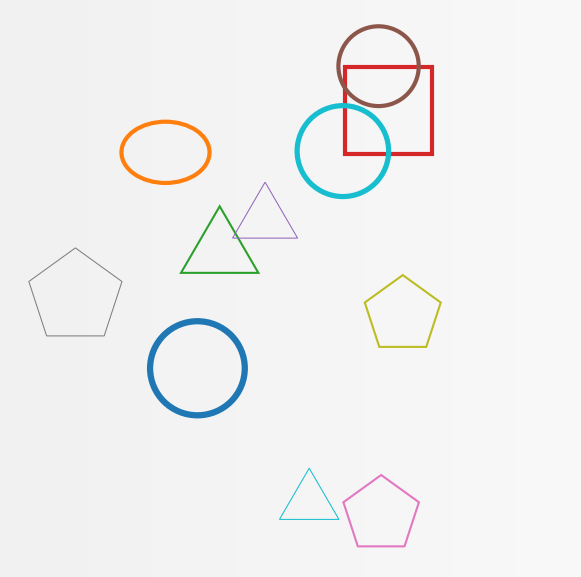[{"shape": "circle", "thickness": 3, "radius": 0.41, "center": [0.34, 0.361]}, {"shape": "oval", "thickness": 2, "radius": 0.38, "center": [0.285, 0.735]}, {"shape": "triangle", "thickness": 1, "radius": 0.38, "center": [0.378, 0.565]}, {"shape": "square", "thickness": 2, "radius": 0.38, "center": [0.669, 0.808]}, {"shape": "triangle", "thickness": 0.5, "radius": 0.32, "center": [0.456, 0.619]}, {"shape": "circle", "thickness": 2, "radius": 0.35, "center": [0.651, 0.885]}, {"shape": "pentagon", "thickness": 1, "radius": 0.34, "center": [0.656, 0.108]}, {"shape": "pentagon", "thickness": 0.5, "radius": 0.42, "center": [0.13, 0.486]}, {"shape": "pentagon", "thickness": 1, "radius": 0.34, "center": [0.693, 0.454]}, {"shape": "circle", "thickness": 2.5, "radius": 0.39, "center": [0.59, 0.737]}, {"shape": "triangle", "thickness": 0.5, "radius": 0.3, "center": [0.532, 0.129]}]